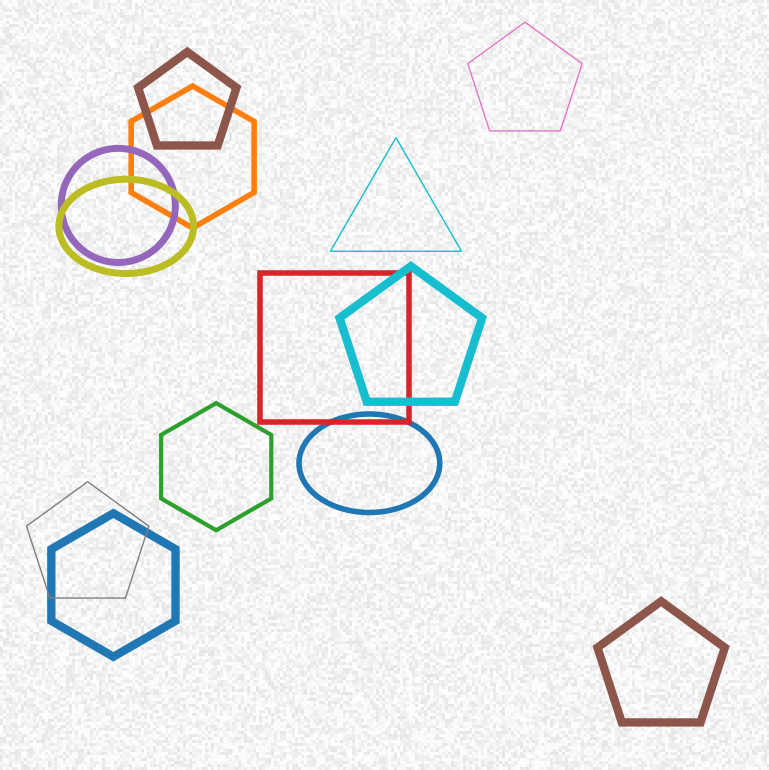[{"shape": "hexagon", "thickness": 3, "radius": 0.47, "center": [0.147, 0.24]}, {"shape": "oval", "thickness": 2, "radius": 0.46, "center": [0.48, 0.398]}, {"shape": "hexagon", "thickness": 2, "radius": 0.46, "center": [0.25, 0.796]}, {"shape": "hexagon", "thickness": 1.5, "radius": 0.41, "center": [0.281, 0.394]}, {"shape": "square", "thickness": 2, "radius": 0.48, "center": [0.435, 0.549]}, {"shape": "circle", "thickness": 2.5, "radius": 0.37, "center": [0.154, 0.733]}, {"shape": "pentagon", "thickness": 3, "radius": 0.43, "center": [0.859, 0.132]}, {"shape": "pentagon", "thickness": 3, "radius": 0.34, "center": [0.243, 0.865]}, {"shape": "pentagon", "thickness": 0.5, "radius": 0.39, "center": [0.682, 0.893]}, {"shape": "pentagon", "thickness": 0.5, "radius": 0.42, "center": [0.114, 0.291]}, {"shape": "oval", "thickness": 2.5, "radius": 0.44, "center": [0.164, 0.706]}, {"shape": "pentagon", "thickness": 3, "radius": 0.49, "center": [0.534, 0.557]}, {"shape": "triangle", "thickness": 0.5, "radius": 0.49, "center": [0.514, 0.723]}]